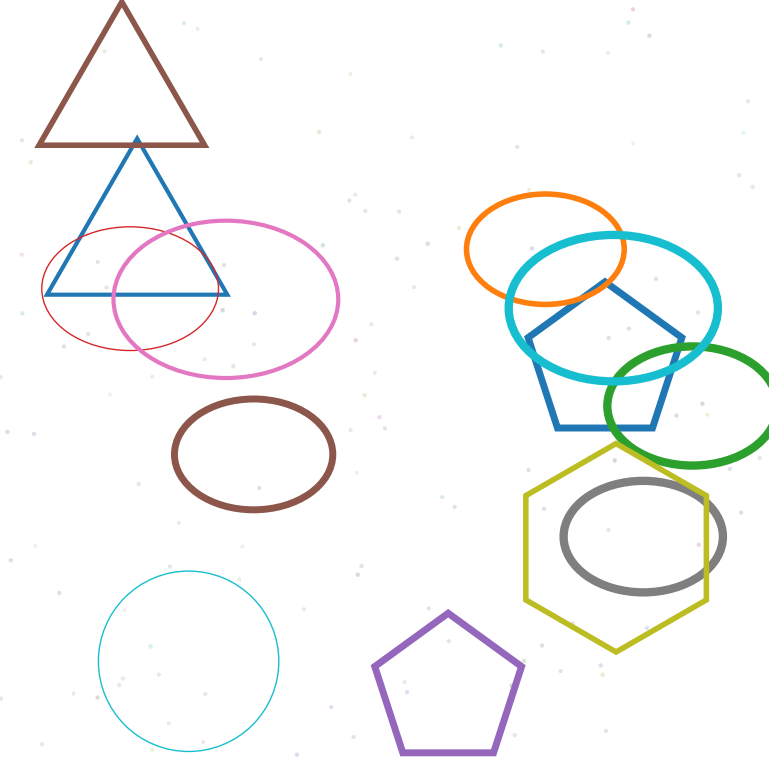[{"shape": "triangle", "thickness": 1.5, "radius": 0.68, "center": [0.178, 0.685]}, {"shape": "pentagon", "thickness": 2.5, "radius": 0.52, "center": [0.786, 0.529]}, {"shape": "oval", "thickness": 2, "radius": 0.51, "center": [0.708, 0.676]}, {"shape": "oval", "thickness": 3, "radius": 0.55, "center": [0.899, 0.473]}, {"shape": "oval", "thickness": 0.5, "radius": 0.57, "center": [0.169, 0.625]}, {"shape": "pentagon", "thickness": 2.5, "radius": 0.5, "center": [0.582, 0.103]}, {"shape": "oval", "thickness": 2.5, "radius": 0.51, "center": [0.329, 0.41]}, {"shape": "triangle", "thickness": 2, "radius": 0.62, "center": [0.158, 0.873]}, {"shape": "oval", "thickness": 1.5, "radius": 0.73, "center": [0.293, 0.611]}, {"shape": "oval", "thickness": 3, "radius": 0.52, "center": [0.835, 0.303]}, {"shape": "hexagon", "thickness": 2, "radius": 0.68, "center": [0.8, 0.289]}, {"shape": "oval", "thickness": 3, "radius": 0.68, "center": [0.796, 0.6]}, {"shape": "circle", "thickness": 0.5, "radius": 0.59, "center": [0.245, 0.141]}]